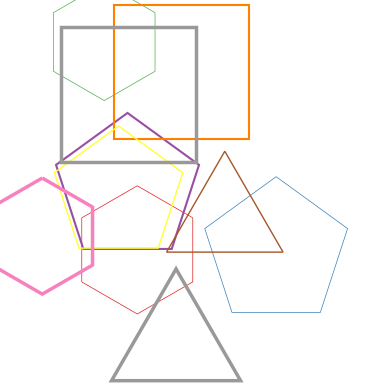[{"shape": "hexagon", "thickness": 0.5, "radius": 0.83, "center": [0.357, 0.351]}, {"shape": "pentagon", "thickness": 0.5, "radius": 0.98, "center": [0.717, 0.346]}, {"shape": "hexagon", "thickness": 0.5, "radius": 0.76, "center": [0.271, 0.891]}, {"shape": "pentagon", "thickness": 1.5, "radius": 0.98, "center": [0.331, 0.511]}, {"shape": "square", "thickness": 1.5, "radius": 0.87, "center": [0.472, 0.813]}, {"shape": "pentagon", "thickness": 1, "radius": 0.88, "center": [0.308, 0.497]}, {"shape": "triangle", "thickness": 1, "radius": 0.87, "center": [0.584, 0.432]}, {"shape": "hexagon", "thickness": 2.5, "radius": 0.75, "center": [0.11, 0.387]}, {"shape": "square", "thickness": 2.5, "radius": 0.88, "center": [0.334, 0.755]}, {"shape": "triangle", "thickness": 2.5, "radius": 0.97, "center": [0.457, 0.108]}]